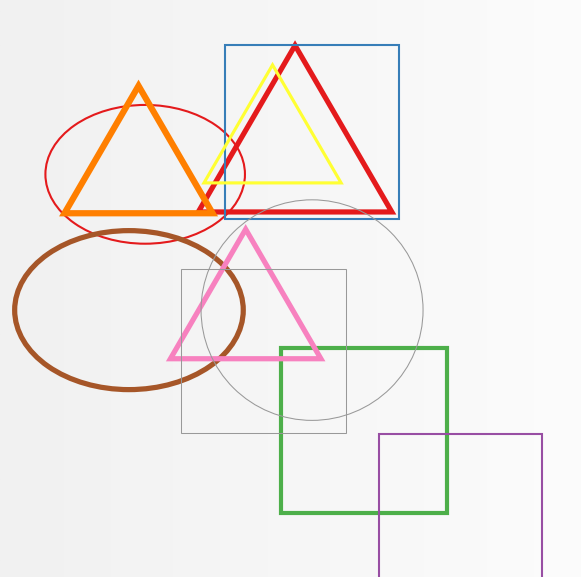[{"shape": "triangle", "thickness": 2.5, "radius": 0.96, "center": [0.508, 0.728]}, {"shape": "oval", "thickness": 1, "radius": 0.86, "center": [0.25, 0.697]}, {"shape": "square", "thickness": 1, "radius": 0.75, "center": [0.537, 0.77]}, {"shape": "square", "thickness": 2, "radius": 0.71, "center": [0.627, 0.253]}, {"shape": "square", "thickness": 1, "radius": 0.7, "center": [0.792, 0.107]}, {"shape": "triangle", "thickness": 3, "radius": 0.74, "center": [0.238, 0.703]}, {"shape": "triangle", "thickness": 1.5, "radius": 0.68, "center": [0.469, 0.751]}, {"shape": "oval", "thickness": 2.5, "radius": 0.98, "center": [0.222, 0.462]}, {"shape": "triangle", "thickness": 2.5, "radius": 0.75, "center": [0.423, 0.453]}, {"shape": "circle", "thickness": 0.5, "radius": 0.95, "center": [0.537, 0.462]}, {"shape": "square", "thickness": 0.5, "radius": 0.71, "center": [0.453, 0.391]}]